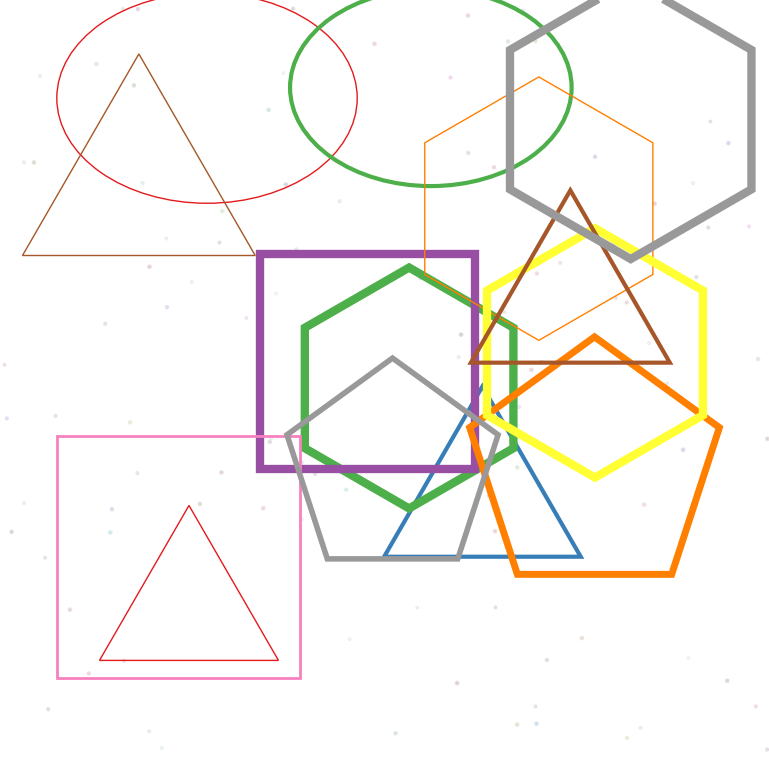[{"shape": "triangle", "thickness": 0.5, "radius": 0.67, "center": [0.245, 0.209]}, {"shape": "oval", "thickness": 0.5, "radius": 0.98, "center": [0.269, 0.873]}, {"shape": "triangle", "thickness": 1.5, "radius": 0.74, "center": [0.627, 0.351]}, {"shape": "hexagon", "thickness": 3, "radius": 0.78, "center": [0.531, 0.496]}, {"shape": "oval", "thickness": 1.5, "radius": 0.91, "center": [0.56, 0.886]}, {"shape": "square", "thickness": 3, "radius": 0.7, "center": [0.478, 0.53]}, {"shape": "hexagon", "thickness": 0.5, "radius": 0.86, "center": [0.7, 0.729]}, {"shape": "pentagon", "thickness": 2.5, "radius": 0.85, "center": [0.772, 0.392]}, {"shape": "hexagon", "thickness": 3, "radius": 0.81, "center": [0.773, 0.542]}, {"shape": "triangle", "thickness": 1.5, "radius": 0.75, "center": [0.741, 0.604]}, {"shape": "triangle", "thickness": 0.5, "radius": 0.87, "center": [0.18, 0.755]}, {"shape": "square", "thickness": 1, "radius": 0.79, "center": [0.232, 0.277]}, {"shape": "hexagon", "thickness": 3, "radius": 0.91, "center": [0.819, 0.845]}, {"shape": "pentagon", "thickness": 2, "radius": 0.72, "center": [0.51, 0.391]}]